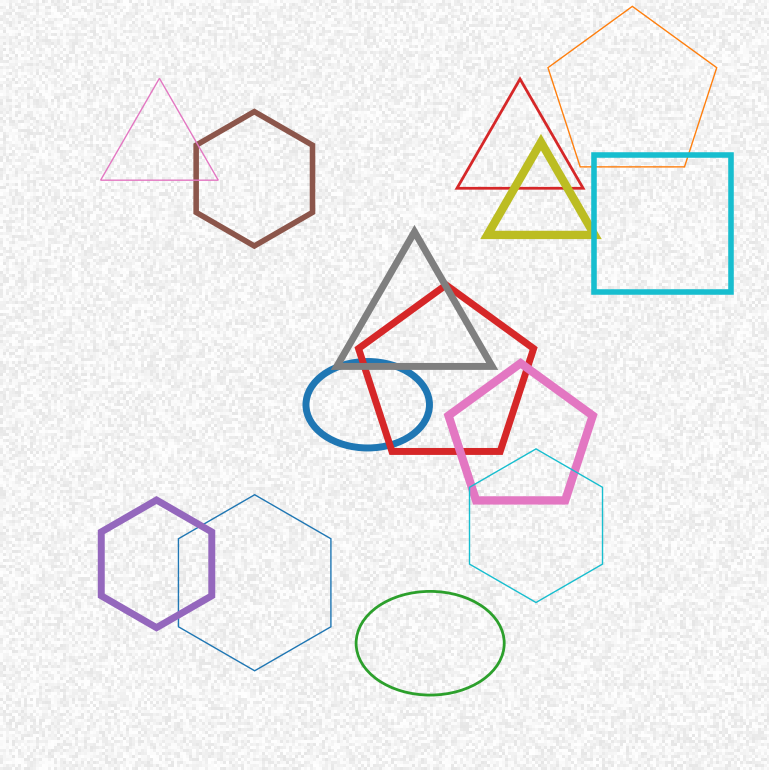[{"shape": "oval", "thickness": 2.5, "radius": 0.4, "center": [0.478, 0.474]}, {"shape": "hexagon", "thickness": 0.5, "radius": 0.57, "center": [0.331, 0.243]}, {"shape": "pentagon", "thickness": 0.5, "radius": 0.58, "center": [0.821, 0.877]}, {"shape": "oval", "thickness": 1, "radius": 0.48, "center": [0.559, 0.165]}, {"shape": "pentagon", "thickness": 2.5, "radius": 0.6, "center": [0.579, 0.51]}, {"shape": "triangle", "thickness": 1, "radius": 0.47, "center": [0.675, 0.803]}, {"shape": "hexagon", "thickness": 2.5, "radius": 0.41, "center": [0.203, 0.268]}, {"shape": "hexagon", "thickness": 2, "radius": 0.44, "center": [0.33, 0.768]}, {"shape": "triangle", "thickness": 0.5, "radius": 0.44, "center": [0.207, 0.81]}, {"shape": "pentagon", "thickness": 3, "radius": 0.49, "center": [0.676, 0.43]}, {"shape": "triangle", "thickness": 2.5, "radius": 0.58, "center": [0.538, 0.582]}, {"shape": "triangle", "thickness": 3, "radius": 0.4, "center": [0.703, 0.735]}, {"shape": "square", "thickness": 2, "radius": 0.44, "center": [0.86, 0.71]}, {"shape": "hexagon", "thickness": 0.5, "radius": 0.5, "center": [0.696, 0.317]}]